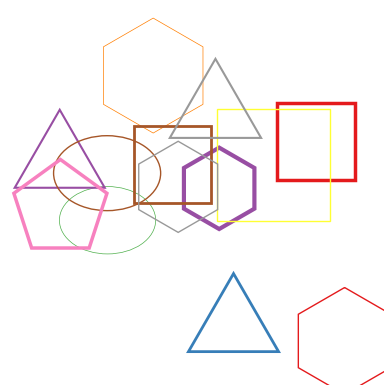[{"shape": "square", "thickness": 2.5, "radius": 0.5, "center": [0.82, 0.632]}, {"shape": "hexagon", "thickness": 1, "radius": 0.69, "center": [0.895, 0.114]}, {"shape": "triangle", "thickness": 2, "radius": 0.68, "center": [0.607, 0.154]}, {"shape": "oval", "thickness": 0.5, "radius": 0.63, "center": [0.279, 0.428]}, {"shape": "hexagon", "thickness": 3, "radius": 0.53, "center": [0.569, 0.511]}, {"shape": "triangle", "thickness": 1.5, "radius": 0.68, "center": [0.155, 0.58]}, {"shape": "hexagon", "thickness": 0.5, "radius": 0.75, "center": [0.398, 0.804]}, {"shape": "square", "thickness": 1, "radius": 0.73, "center": [0.71, 0.572]}, {"shape": "oval", "thickness": 1, "radius": 0.7, "center": [0.278, 0.55]}, {"shape": "square", "thickness": 2, "radius": 0.5, "center": [0.448, 0.573]}, {"shape": "pentagon", "thickness": 2.5, "radius": 0.64, "center": [0.157, 0.459]}, {"shape": "hexagon", "thickness": 1, "radius": 0.59, "center": [0.463, 0.515]}, {"shape": "triangle", "thickness": 1.5, "radius": 0.68, "center": [0.56, 0.71]}]